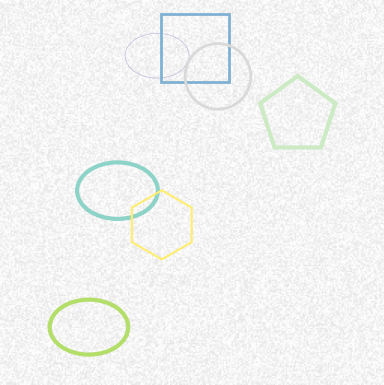[{"shape": "oval", "thickness": 3, "radius": 0.52, "center": [0.305, 0.505]}, {"shape": "oval", "thickness": 0.5, "radius": 0.42, "center": [0.408, 0.855]}, {"shape": "square", "thickness": 2, "radius": 0.44, "center": [0.506, 0.875]}, {"shape": "oval", "thickness": 3, "radius": 0.51, "center": [0.231, 0.15]}, {"shape": "circle", "thickness": 2, "radius": 0.43, "center": [0.566, 0.802]}, {"shape": "pentagon", "thickness": 3, "radius": 0.51, "center": [0.773, 0.7]}, {"shape": "hexagon", "thickness": 1.5, "radius": 0.45, "center": [0.42, 0.416]}]